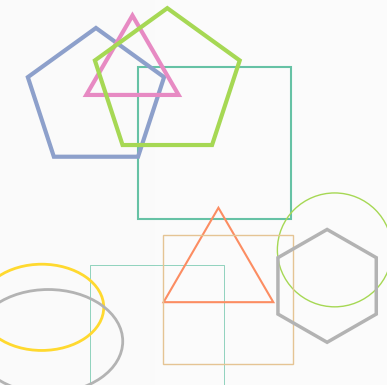[{"shape": "square", "thickness": 0.5, "radius": 0.87, "center": [0.406, 0.14]}, {"shape": "square", "thickness": 1.5, "radius": 0.99, "center": [0.553, 0.629]}, {"shape": "triangle", "thickness": 1.5, "radius": 0.82, "center": [0.564, 0.297]}, {"shape": "pentagon", "thickness": 3, "radius": 0.92, "center": [0.248, 0.742]}, {"shape": "triangle", "thickness": 3, "radius": 0.69, "center": [0.342, 0.822]}, {"shape": "circle", "thickness": 1, "radius": 0.74, "center": [0.864, 0.351]}, {"shape": "pentagon", "thickness": 3, "radius": 0.98, "center": [0.432, 0.782]}, {"shape": "oval", "thickness": 2, "radius": 0.8, "center": [0.108, 0.202]}, {"shape": "square", "thickness": 1, "radius": 0.84, "center": [0.587, 0.222]}, {"shape": "oval", "thickness": 2, "radius": 0.96, "center": [0.125, 0.113]}, {"shape": "hexagon", "thickness": 2.5, "radius": 0.73, "center": [0.844, 0.257]}]